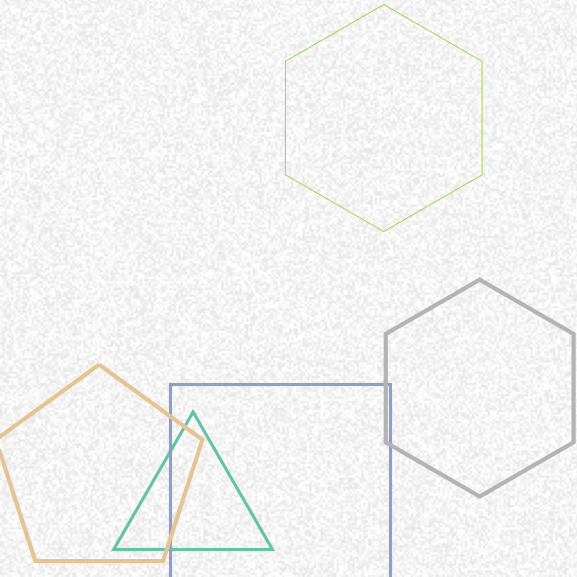[{"shape": "triangle", "thickness": 1.5, "radius": 0.79, "center": [0.334, 0.127]}, {"shape": "square", "thickness": 1.5, "radius": 0.95, "center": [0.486, 0.144]}, {"shape": "hexagon", "thickness": 0.5, "radius": 0.98, "center": [0.665, 0.795]}, {"shape": "pentagon", "thickness": 2, "radius": 0.94, "center": [0.172, 0.18]}, {"shape": "hexagon", "thickness": 2, "radius": 0.94, "center": [0.831, 0.327]}]